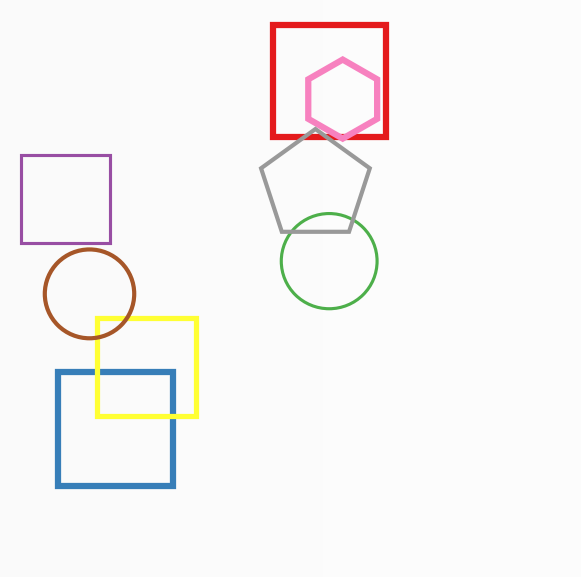[{"shape": "square", "thickness": 3, "radius": 0.48, "center": [0.567, 0.859]}, {"shape": "square", "thickness": 3, "radius": 0.49, "center": [0.199, 0.257]}, {"shape": "circle", "thickness": 1.5, "radius": 0.41, "center": [0.566, 0.547]}, {"shape": "square", "thickness": 1.5, "radius": 0.38, "center": [0.112, 0.654]}, {"shape": "square", "thickness": 2.5, "radius": 0.42, "center": [0.252, 0.363]}, {"shape": "circle", "thickness": 2, "radius": 0.38, "center": [0.154, 0.49]}, {"shape": "hexagon", "thickness": 3, "radius": 0.34, "center": [0.59, 0.828]}, {"shape": "pentagon", "thickness": 2, "radius": 0.49, "center": [0.543, 0.677]}]